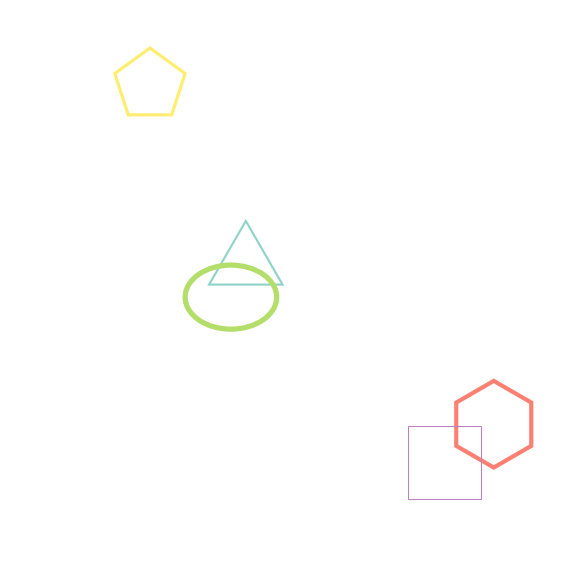[{"shape": "triangle", "thickness": 1, "radius": 0.37, "center": [0.426, 0.543]}, {"shape": "hexagon", "thickness": 2, "radius": 0.38, "center": [0.855, 0.265]}, {"shape": "oval", "thickness": 2.5, "radius": 0.4, "center": [0.4, 0.485]}, {"shape": "square", "thickness": 0.5, "radius": 0.32, "center": [0.77, 0.198]}, {"shape": "pentagon", "thickness": 1.5, "radius": 0.32, "center": [0.26, 0.852]}]